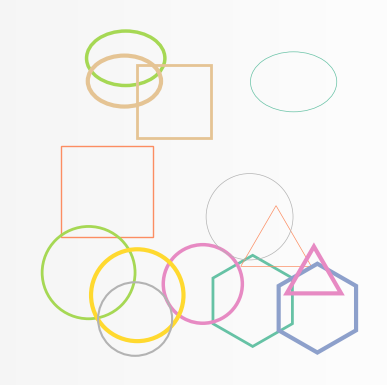[{"shape": "hexagon", "thickness": 2, "radius": 0.59, "center": [0.652, 0.218]}, {"shape": "oval", "thickness": 0.5, "radius": 0.56, "center": [0.758, 0.787]}, {"shape": "square", "thickness": 1, "radius": 0.59, "center": [0.276, 0.502]}, {"shape": "triangle", "thickness": 0.5, "radius": 0.53, "center": [0.712, 0.361]}, {"shape": "hexagon", "thickness": 3, "radius": 0.58, "center": [0.819, 0.2]}, {"shape": "circle", "thickness": 2.5, "radius": 0.51, "center": [0.523, 0.262]}, {"shape": "triangle", "thickness": 3, "radius": 0.41, "center": [0.81, 0.279]}, {"shape": "oval", "thickness": 2.5, "radius": 0.51, "center": [0.324, 0.849]}, {"shape": "circle", "thickness": 2, "radius": 0.6, "center": [0.229, 0.292]}, {"shape": "circle", "thickness": 3, "radius": 0.6, "center": [0.354, 0.233]}, {"shape": "square", "thickness": 2, "radius": 0.48, "center": [0.448, 0.736]}, {"shape": "oval", "thickness": 3, "radius": 0.47, "center": [0.321, 0.789]}, {"shape": "circle", "thickness": 0.5, "radius": 0.56, "center": [0.644, 0.437]}, {"shape": "circle", "thickness": 1.5, "radius": 0.48, "center": [0.349, 0.171]}]